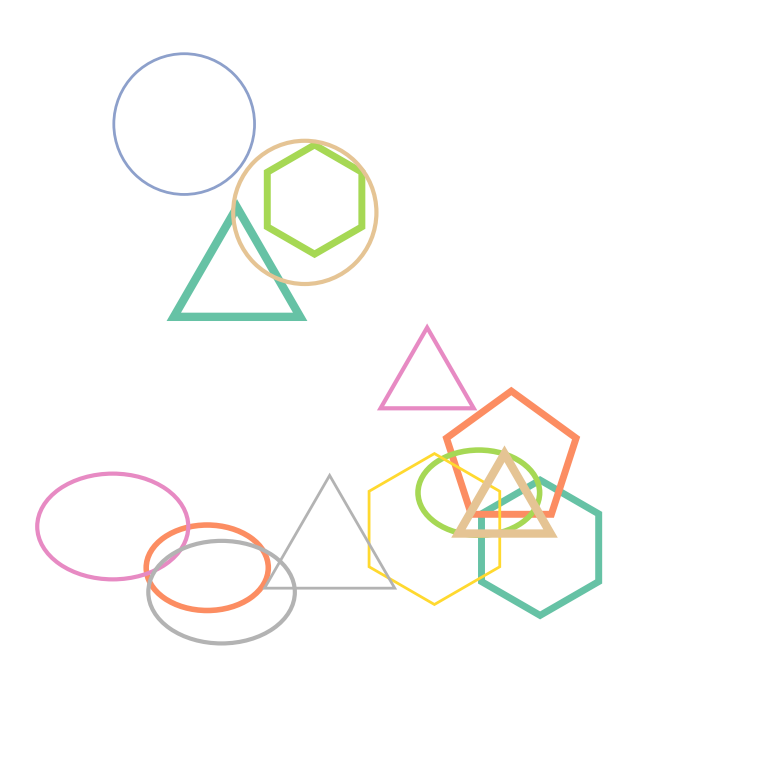[{"shape": "triangle", "thickness": 3, "radius": 0.47, "center": [0.308, 0.636]}, {"shape": "hexagon", "thickness": 2.5, "radius": 0.44, "center": [0.701, 0.289]}, {"shape": "oval", "thickness": 2, "radius": 0.4, "center": [0.269, 0.263]}, {"shape": "pentagon", "thickness": 2.5, "radius": 0.44, "center": [0.664, 0.404]}, {"shape": "circle", "thickness": 1, "radius": 0.46, "center": [0.239, 0.839]}, {"shape": "triangle", "thickness": 1.5, "radius": 0.35, "center": [0.555, 0.505]}, {"shape": "oval", "thickness": 1.5, "radius": 0.49, "center": [0.146, 0.316]}, {"shape": "oval", "thickness": 2, "radius": 0.39, "center": [0.622, 0.36]}, {"shape": "hexagon", "thickness": 2.5, "radius": 0.35, "center": [0.409, 0.741]}, {"shape": "hexagon", "thickness": 1, "radius": 0.49, "center": [0.564, 0.313]}, {"shape": "circle", "thickness": 1.5, "radius": 0.47, "center": [0.396, 0.724]}, {"shape": "triangle", "thickness": 3, "radius": 0.35, "center": [0.655, 0.342]}, {"shape": "oval", "thickness": 1.5, "radius": 0.48, "center": [0.288, 0.231]}, {"shape": "triangle", "thickness": 1, "radius": 0.49, "center": [0.428, 0.285]}]